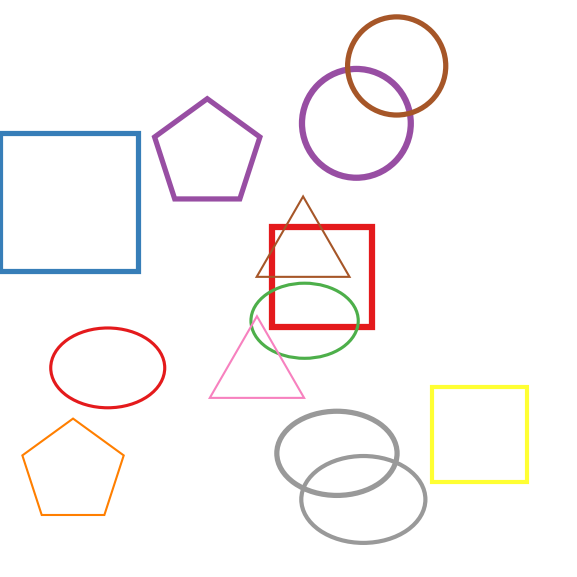[{"shape": "oval", "thickness": 1.5, "radius": 0.49, "center": [0.187, 0.362]}, {"shape": "square", "thickness": 3, "radius": 0.44, "center": [0.557, 0.519]}, {"shape": "square", "thickness": 2.5, "radius": 0.6, "center": [0.119, 0.649]}, {"shape": "oval", "thickness": 1.5, "radius": 0.46, "center": [0.527, 0.444]}, {"shape": "circle", "thickness": 3, "radius": 0.47, "center": [0.617, 0.786]}, {"shape": "pentagon", "thickness": 2.5, "radius": 0.48, "center": [0.359, 0.732]}, {"shape": "pentagon", "thickness": 1, "radius": 0.46, "center": [0.126, 0.182]}, {"shape": "square", "thickness": 2, "radius": 0.41, "center": [0.83, 0.246]}, {"shape": "triangle", "thickness": 1, "radius": 0.46, "center": [0.525, 0.566]}, {"shape": "circle", "thickness": 2.5, "radius": 0.42, "center": [0.687, 0.885]}, {"shape": "triangle", "thickness": 1, "radius": 0.47, "center": [0.445, 0.357]}, {"shape": "oval", "thickness": 2.5, "radius": 0.52, "center": [0.583, 0.214]}, {"shape": "oval", "thickness": 2, "radius": 0.54, "center": [0.629, 0.134]}]